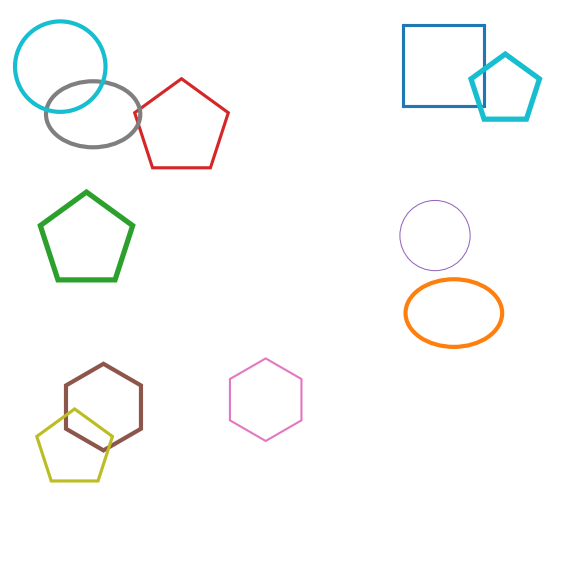[{"shape": "square", "thickness": 1.5, "radius": 0.35, "center": [0.768, 0.886]}, {"shape": "oval", "thickness": 2, "radius": 0.42, "center": [0.786, 0.457]}, {"shape": "pentagon", "thickness": 2.5, "radius": 0.42, "center": [0.15, 0.582]}, {"shape": "pentagon", "thickness": 1.5, "radius": 0.43, "center": [0.314, 0.778]}, {"shape": "circle", "thickness": 0.5, "radius": 0.3, "center": [0.753, 0.591]}, {"shape": "hexagon", "thickness": 2, "radius": 0.37, "center": [0.179, 0.294]}, {"shape": "hexagon", "thickness": 1, "radius": 0.36, "center": [0.46, 0.307]}, {"shape": "oval", "thickness": 2, "radius": 0.41, "center": [0.161, 0.801]}, {"shape": "pentagon", "thickness": 1.5, "radius": 0.34, "center": [0.129, 0.222]}, {"shape": "pentagon", "thickness": 2.5, "radius": 0.31, "center": [0.875, 0.843]}, {"shape": "circle", "thickness": 2, "radius": 0.39, "center": [0.104, 0.884]}]